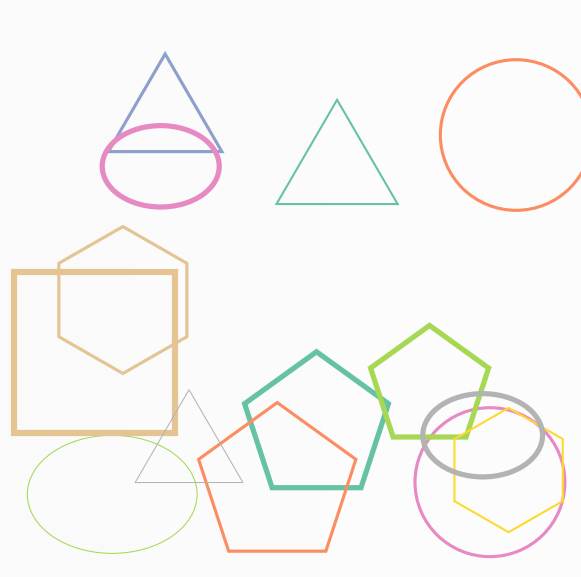[{"shape": "pentagon", "thickness": 2.5, "radius": 0.65, "center": [0.545, 0.26]}, {"shape": "triangle", "thickness": 1, "radius": 0.6, "center": [0.58, 0.706]}, {"shape": "pentagon", "thickness": 1.5, "radius": 0.71, "center": [0.477, 0.16]}, {"shape": "circle", "thickness": 1.5, "radius": 0.65, "center": [0.888, 0.765]}, {"shape": "triangle", "thickness": 1.5, "radius": 0.56, "center": [0.284, 0.793]}, {"shape": "circle", "thickness": 1.5, "radius": 0.64, "center": [0.843, 0.164]}, {"shape": "oval", "thickness": 2.5, "radius": 0.5, "center": [0.277, 0.711]}, {"shape": "pentagon", "thickness": 2.5, "radius": 0.53, "center": [0.739, 0.329]}, {"shape": "oval", "thickness": 0.5, "radius": 0.73, "center": [0.193, 0.143]}, {"shape": "hexagon", "thickness": 1, "radius": 0.54, "center": [0.875, 0.185]}, {"shape": "hexagon", "thickness": 1.5, "radius": 0.64, "center": [0.211, 0.48]}, {"shape": "square", "thickness": 3, "radius": 0.7, "center": [0.163, 0.389]}, {"shape": "oval", "thickness": 2.5, "radius": 0.51, "center": [0.83, 0.245]}, {"shape": "triangle", "thickness": 0.5, "radius": 0.54, "center": [0.325, 0.217]}]